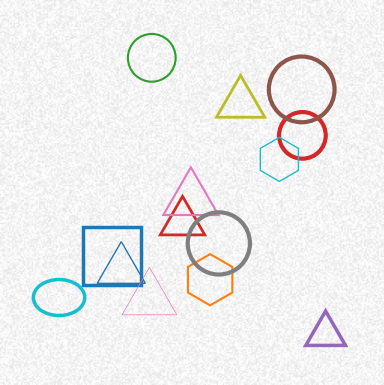[{"shape": "triangle", "thickness": 1, "radius": 0.36, "center": [0.315, 0.3]}, {"shape": "square", "thickness": 2.5, "radius": 0.38, "center": [0.29, 0.336]}, {"shape": "hexagon", "thickness": 1.5, "radius": 0.33, "center": [0.546, 0.273]}, {"shape": "circle", "thickness": 1.5, "radius": 0.31, "center": [0.394, 0.85]}, {"shape": "triangle", "thickness": 2, "radius": 0.33, "center": [0.474, 0.423]}, {"shape": "circle", "thickness": 3, "radius": 0.3, "center": [0.785, 0.648]}, {"shape": "triangle", "thickness": 2.5, "radius": 0.3, "center": [0.846, 0.133]}, {"shape": "circle", "thickness": 3, "radius": 0.43, "center": [0.784, 0.768]}, {"shape": "triangle", "thickness": 0.5, "radius": 0.41, "center": [0.388, 0.223]}, {"shape": "triangle", "thickness": 1.5, "radius": 0.41, "center": [0.496, 0.483]}, {"shape": "circle", "thickness": 3, "radius": 0.4, "center": [0.568, 0.368]}, {"shape": "triangle", "thickness": 2, "radius": 0.36, "center": [0.625, 0.732]}, {"shape": "hexagon", "thickness": 1, "radius": 0.29, "center": [0.726, 0.586]}, {"shape": "oval", "thickness": 2.5, "radius": 0.33, "center": [0.153, 0.227]}]